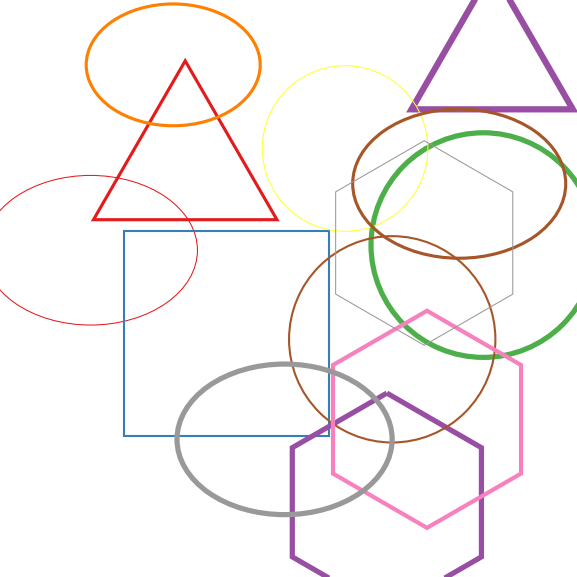[{"shape": "triangle", "thickness": 1.5, "radius": 0.92, "center": [0.321, 0.71]}, {"shape": "oval", "thickness": 0.5, "radius": 0.93, "center": [0.157, 0.566]}, {"shape": "square", "thickness": 1, "radius": 0.89, "center": [0.392, 0.421]}, {"shape": "circle", "thickness": 2.5, "radius": 0.97, "center": [0.837, 0.575]}, {"shape": "triangle", "thickness": 3, "radius": 0.81, "center": [0.852, 0.89]}, {"shape": "hexagon", "thickness": 2.5, "radius": 0.95, "center": [0.67, 0.129]}, {"shape": "oval", "thickness": 1.5, "radius": 0.75, "center": [0.3, 0.887]}, {"shape": "circle", "thickness": 0.5, "radius": 0.72, "center": [0.598, 0.742]}, {"shape": "circle", "thickness": 1, "radius": 0.89, "center": [0.679, 0.412]}, {"shape": "oval", "thickness": 1.5, "radius": 0.92, "center": [0.795, 0.681]}, {"shape": "hexagon", "thickness": 2, "radius": 0.94, "center": [0.739, 0.273]}, {"shape": "oval", "thickness": 2.5, "radius": 0.93, "center": [0.493, 0.238]}, {"shape": "hexagon", "thickness": 0.5, "radius": 0.89, "center": [0.735, 0.578]}]